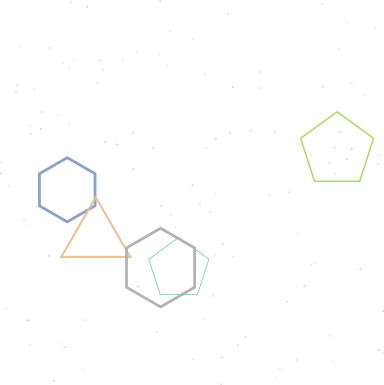[{"shape": "pentagon", "thickness": 0.5, "radius": 0.41, "center": [0.465, 0.301]}, {"shape": "hexagon", "thickness": 2, "radius": 0.42, "center": [0.175, 0.507]}, {"shape": "pentagon", "thickness": 1, "radius": 0.5, "center": [0.876, 0.61]}, {"shape": "triangle", "thickness": 1.5, "radius": 0.52, "center": [0.249, 0.384]}, {"shape": "hexagon", "thickness": 2, "radius": 0.51, "center": [0.417, 0.305]}]